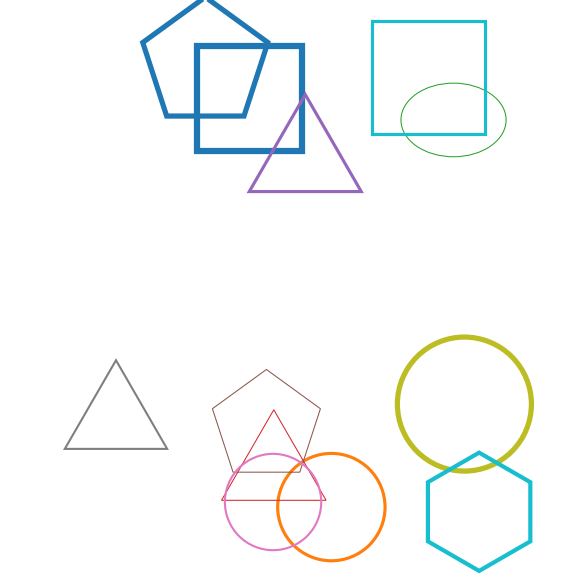[{"shape": "square", "thickness": 3, "radius": 0.45, "center": [0.432, 0.828]}, {"shape": "pentagon", "thickness": 2.5, "radius": 0.57, "center": [0.356, 0.89]}, {"shape": "circle", "thickness": 1.5, "radius": 0.46, "center": [0.574, 0.121]}, {"shape": "oval", "thickness": 0.5, "radius": 0.46, "center": [0.785, 0.791]}, {"shape": "triangle", "thickness": 0.5, "radius": 0.52, "center": [0.474, 0.185]}, {"shape": "triangle", "thickness": 1.5, "radius": 0.56, "center": [0.529, 0.723]}, {"shape": "pentagon", "thickness": 0.5, "radius": 0.49, "center": [0.461, 0.261]}, {"shape": "circle", "thickness": 1, "radius": 0.42, "center": [0.473, 0.13]}, {"shape": "triangle", "thickness": 1, "radius": 0.51, "center": [0.201, 0.273]}, {"shape": "circle", "thickness": 2.5, "radius": 0.58, "center": [0.804, 0.299]}, {"shape": "square", "thickness": 1.5, "radius": 0.49, "center": [0.742, 0.865]}, {"shape": "hexagon", "thickness": 2, "radius": 0.51, "center": [0.83, 0.113]}]